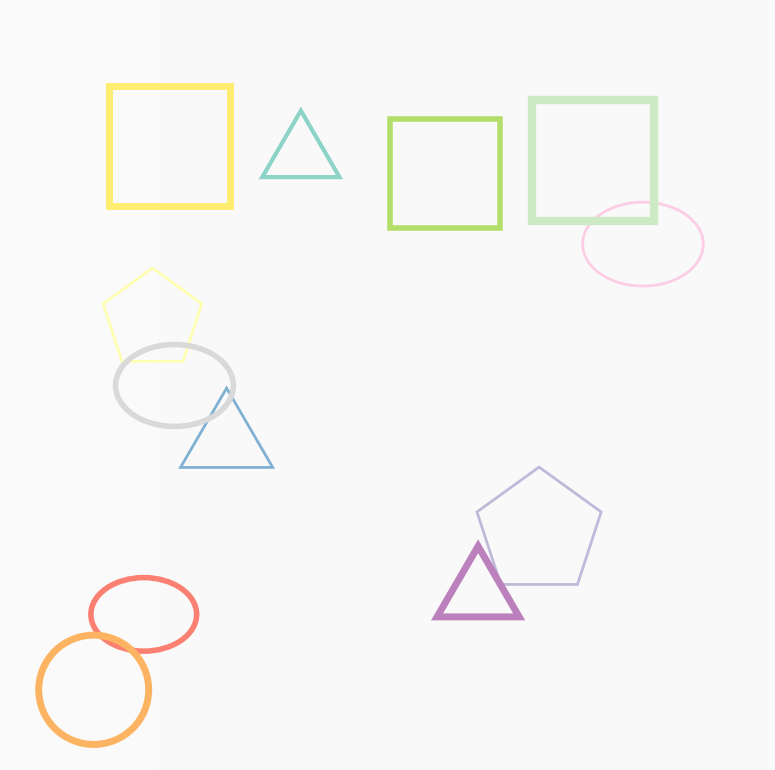[{"shape": "triangle", "thickness": 1.5, "radius": 0.29, "center": [0.388, 0.799]}, {"shape": "pentagon", "thickness": 1, "radius": 0.33, "center": [0.197, 0.585]}, {"shape": "pentagon", "thickness": 1, "radius": 0.42, "center": [0.696, 0.309]}, {"shape": "oval", "thickness": 2, "radius": 0.34, "center": [0.185, 0.202]}, {"shape": "triangle", "thickness": 1, "radius": 0.34, "center": [0.292, 0.427]}, {"shape": "circle", "thickness": 2.5, "radius": 0.35, "center": [0.121, 0.104]}, {"shape": "square", "thickness": 2, "radius": 0.35, "center": [0.574, 0.774]}, {"shape": "oval", "thickness": 1, "radius": 0.39, "center": [0.83, 0.683]}, {"shape": "oval", "thickness": 2, "radius": 0.38, "center": [0.225, 0.499]}, {"shape": "triangle", "thickness": 2.5, "radius": 0.31, "center": [0.617, 0.229]}, {"shape": "square", "thickness": 3, "radius": 0.39, "center": [0.765, 0.791]}, {"shape": "square", "thickness": 2.5, "radius": 0.39, "center": [0.218, 0.81]}]